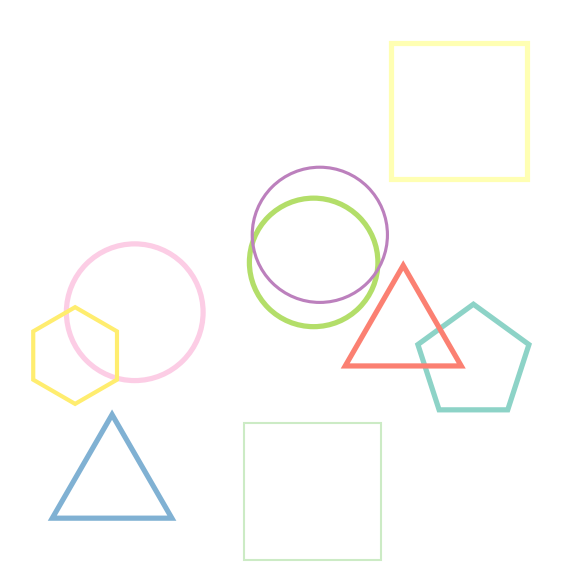[{"shape": "pentagon", "thickness": 2.5, "radius": 0.51, "center": [0.82, 0.371]}, {"shape": "square", "thickness": 2.5, "radius": 0.59, "center": [0.794, 0.807]}, {"shape": "triangle", "thickness": 2.5, "radius": 0.58, "center": [0.698, 0.423]}, {"shape": "triangle", "thickness": 2.5, "radius": 0.6, "center": [0.194, 0.162]}, {"shape": "circle", "thickness": 2.5, "radius": 0.56, "center": [0.543, 0.545]}, {"shape": "circle", "thickness": 2.5, "radius": 0.59, "center": [0.233, 0.458]}, {"shape": "circle", "thickness": 1.5, "radius": 0.59, "center": [0.554, 0.593]}, {"shape": "square", "thickness": 1, "radius": 0.59, "center": [0.541, 0.148]}, {"shape": "hexagon", "thickness": 2, "radius": 0.42, "center": [0.13, 0.383]}]